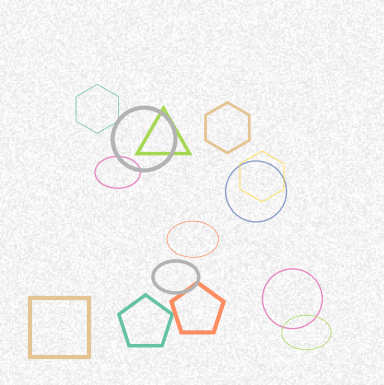[{"shape": "pentagon", "thickness": 2.5, "radius": 0.37, "center": [0.378, 0.161]}, {"shape": "hexagon", "thickness": 0.5, "radius": 0.32, "center": [0.253, 0.717]}, {"shape": "oval", "thickness": 0.5, "radius": 0.34, "center": [0.501, 0.378]}, {"shape": "pentagon", "thickness": 3, "radius": 0.36, "center": [0.513, 0.194]}, {"shape": "circle", "thickness": 1, "radius": 0.4, "center": [0.665, 0.503]}, {"shape": "oval", "thickness": 1, "radius": 0.3, "center": [0.306, 0.552]}, {"shape": "circle", "thickness": 1, "radius": 0.39, "center": [0.759, 0.224]}, {"shape": "triangle", "thickness": 2.5, "radius": 0.39, "center": [0.424, 0.64]}, {"shape": "oval", "thickness": 0.5, "radius": 0.32, "center": [0.796, 0.136]}, {"shape": "hexagon", "thickness": 0.5, "radius": 0.33, "center": [0.68, 0.542]}, {"shape": "hexagon", "thickness": 2, "radius": 0.33, "center": [0.591, 0.668]}, {"shape": "square", "thickness": 3, "radius": 0.38, "center": [0.155, 0.149]}, {"shape": "circle", "thickness": 3, "radius": 0.41, "center": [0.374, 0.639]}, {"shape": "oval", "thickness": 2.5, "radius": 0.3, "center": [0.457, 0.281]}]